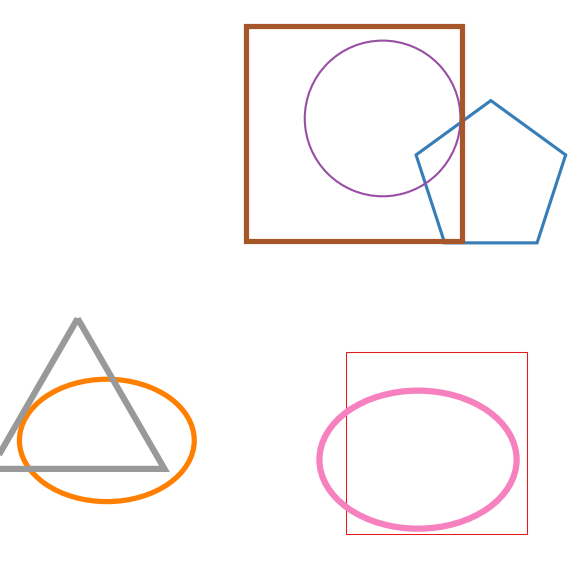[{"shape": "square", "thickness": 0.5, "radius": 0.78, "center": [0.756, 0.232]}, {"shape": "pentagon", "thickness": 1.5, "radius": 0.68, "center": [0.85, 0.689]}, {"shape": "circle", "thickness": 1, "radius": 0.67, "center": [0.663, 0.794]}, {"shape": "oval", "thickness": 2.5, "radius": 0.76, "center": [0.185, 0.237]}, {"shape": "square", "thickness": 2.5, "radius": 0.93, "center": [0.613, 0.768]}, {"shape": "oval", "thickness": 3, "radius": 0.85, "center": [0.724, 0.203]}, {"shape": "triangle", "thickness": 3, "radius": 0.87, "center": [0.134, 0.274]}]